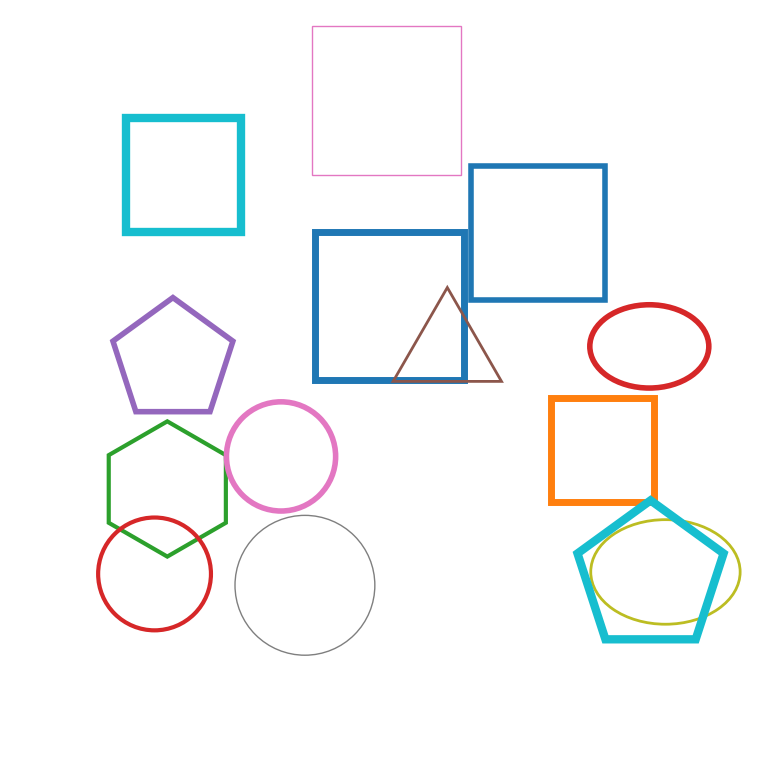[{"shape": "square", "thickness": 2.5, "radius": 0.48, "center": [0.506, 0.602]}, {"shape": "square", "thickness": 2, "radius": 0.43, "center": [0.699, 0.698]}, {"shape": "square", "thickness": 2.5, "radius": 0.34, "center": [0.782, 0.416]}, {"shape": "hexagon", "thickness": 1.5, "radius": 0.44, "center": [0.217, 0.365]}, {"shape": "oval", "thickness": 2, "radius": 0.39, "center": [0.843, 0.55]}, {"shape": "circle", "thickness": 1.5, "radius": 0.37, "center": [0.201, 0.255]}, {"shape": "pentagon", "thickness": 2, "radius": 0.41, "center": [0.225, 0.532]}, {"shape": "triangle", "thickness": 1, "radius": 0.41, "center": [0.581, 0.545]}, {"shape": "square", "thickness": 0.5, "radius": 0.48, "center": [0.502, 0.869]}, {"shape": "circle", "thickness": 2, "radius": 0.35, "center": [0.365, 0.407]}, {"shape": "circle", "thickness": 0.5, "radius": 0.45, "center": [0.396, 0.24]}, {"shape": "oval", "thickness": 1, "radius": 0.49, "center": [0.864, 0.257]}, {"shape": "pentagon", "thickness": 3, "radius": 0.5, "center": [0.845, 0.25]}, {"shape": "square", "thickness": 3, "radius": 0.37, "center": [0.238, 0.772]}]